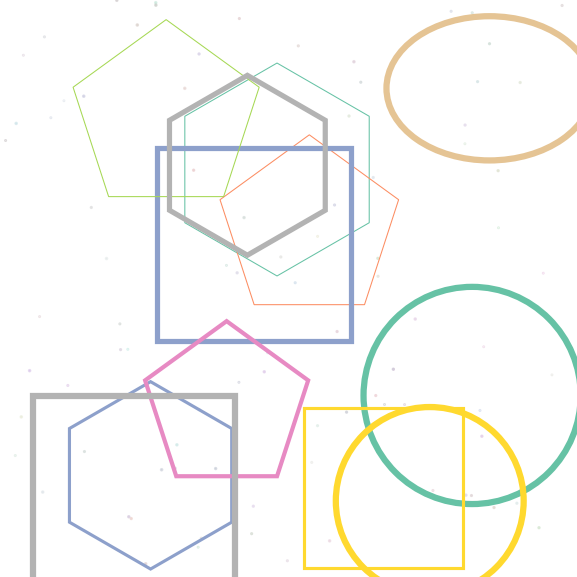[{"shape": "circle", "thickness": 3, "radius": 0.94, "center": [0.818, 0.314]}, {"shape": "hexagon", "thickness": 0.5, "radius": 0.92, "center": [0.48, 0.706]}, {"shape": "pentagon", "thickness": 0.5, "radius": 0.81, "center": [0.536, 0.603]}, {"shape": "hexagon", "thickness": 1.5, "radius": 0.81, "center": [0.261, 0.176]}, {"shape": "square", "thickness": 2.5, "radius": 0.84, "center": [0.44, 0.575]}, {"shape": "pentagon", "thickness": 2, "radius": 0.74, "center": [0.392, 0.295]}, {"shape": "pentagon", "thickness": 0.5, "radius": 0.85, "center": [0.288, 0.796]}, {"shape": "square", "thickness": 1.5, "radius": 0.69, "center": [0.664, 0.154]}, {"shape": "circle", "thickness": 3, "radius": 0.81, "center": [0.744, 0.132]}, {"shape": "oval", "thickness": 3, "radius": 0.89, "center": [0.848, 0.846]}, {"shape": "hexagon", "thickness": 2.5, "radius": 0.78, "center": [0.428, 0.713]}, {"shape": "square", "thickness": 3, "radius": 0.88, "center": [0.232, 0.138]}]